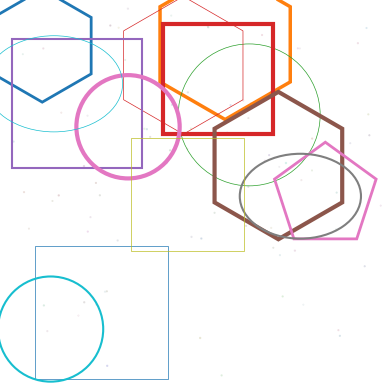[{"shape": "square", "thickness": 0.5, "radius": 0.86, "center": [0.263, 0.189]}, {"shape": "hexagon", "thickness": 2, "radius": 0.73, "center": [0.11, 0.881]}, {"shape": "hexagon", "thickness": 2.5, "radius": 0.98, "center": [0.585, 0.885]}, {"shape": "circle", "thickness": 0.5, "radius": 0.92, "center": [0.647, 0.702]}, {"shape": "hexagon", "thickness": 0.5, "radius": 0.89, "center": [0.476, 0.83]}, {"shape": "square", "thickness": 3, "radius": 0.72, "center": [0.566, 0.796]}, {"shape": "square", "thickness": 1.5, "radius": 0.84, "center": [0.2, 0.731]}, {"shape": "hexagon", "thickness": 3, "radius": 0.96, "center": [0.723, 0.57]}, {"shape": "circle", "thickness": 3, "radius": 0.67, "center": [0.333, 0.671]}, {"shape": "pentagon", "thickness": 2, "radius": 0.69, "center": [0.845, 0.492]}, {"shape": "oval", "thickness": 1.5, "radius": 0.79, "center": [0.78, 0.49]}, {"shape": "square", "thickness": 0.5, "radius": 0.73, "center": [0.486, 0.495]}, {"shape": "oval", "thickness": 0.5, "radius": 0.89, "center": [0.14, 0.782]}, {"shape": "circle", "thickness": 1.5, "radius": 0.68, "center": [0.132, 0.145]}]